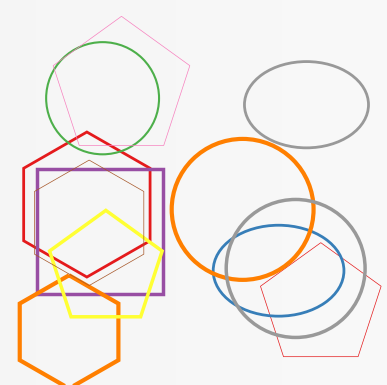[{"shape": "hexagon", "thickness": 2, "radius": 0.94, "center": [0.224, 0.469]}, {"shape": "pentagon", "thickness": 0.5, "radius": 0.82, "center": [0.828, 0.206]}, {"shape": "oval", "thickness": 2, "radius": 0.84, "center": [0.719, 0.297]}, {"shape": "circle", "thickness": 1.5, "radius": 0.73, "center": [0.265, 0.745]}, {"shape": "square", "thickness": 2.5, "radius": 0.81, "center": [0.257, 0.399]}, {"shape": "hexagon", "thickness": 3, "radius": 0.74, "center": [0.178, 0.138]}, {"shape": "circle", "thickness": 3, "radius": 0.92, "center": [0.626, 0.456]}, {"shape": "pentagon", "thickness": 2.5, "radius": 0.76, "center": [0.273, 0.301]}, {"shape": "hexagon", "thickness": 0.5, "radius": 0.81, "center": [0.23, 0.421]}, {"shape": "pentagon", "thickness": 0.5, "radius": 0.93, "center": [0.314, 0.772]}, {"shape": "circle", "thickness": 2.5, "radius": 0.9, "center": [0.763, 0.303]}, {"shape": "oval", "thickness": 2, "radius": 0.8, "center": [0.791, 0.728]}]